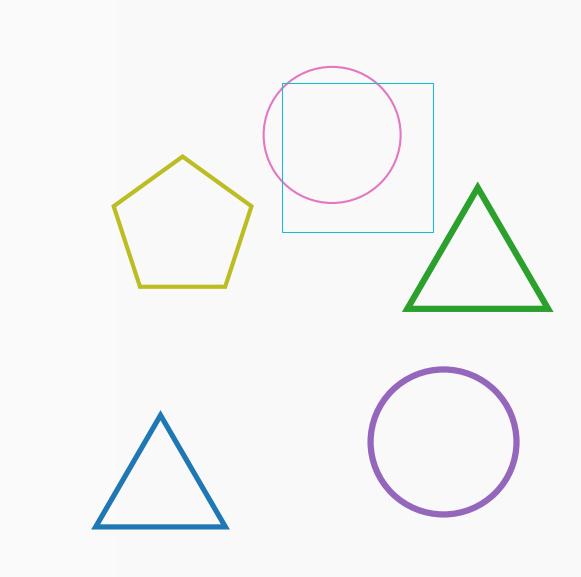[{"shape": "triangle", "thickness": 2.5, "radius": 0.64, "center": [0.276, 0.151]}, {"shape": "triangle", "thickness": 3, "radius": 0.7, "center": [0.822, 0.534]}, {"shape": "circle", "thickness": 3, "radius": 0.63, "center": [0.763, 0.234]}, {"shape": "circle", "thickness": 1, "radius": 0.59, "center": [0.571, 0.765]}, {"shape": "pentagon", "thickness": 2, "radius": 0.62, "center": [0.314, 0.603]}, {"shape": "square", "thickness": 0.5, "radius": 0.65, "center": [0.615, 0.726]}]